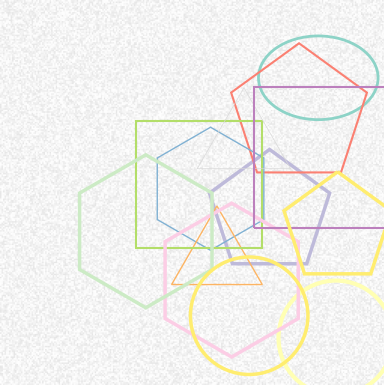[{"shape": "oval", "thickness": 2, "radius": 0.78, "center": [0.827, 0.798]}, {"shape": "circle", "thickness": 3, "radius": 0.74, "center": [0.872, 0.122]}, {"shape": "pentagon", "thickness": 2.5, "radius": 0.82, "center": [0.7, 0.448]}, {"shape": "pentagon", "thickness": 1.5, "radius": 0.93, "center": [0.777, 0.702]}, {"shape": "hexagon", "thickness": 1, "radius": 0.8, "center": [0.547, 0.51]}, {"shape": "triangle", "thickness": 1, "radius": 0.68, "center": [0.563, 0.329]}, {"shape": "square", "thickness": 1.5, "radius": 0.82, "center": [0.516, 0.52]}, {"shape": "hexagon", "thickness": 2.5, "radius": 1.0, "center": [0.602, 0.273]}, {"shape": "triangle", "thickness": 0.5, "radius": 0.7, "center": [0.634, 0.632]}, {"shape": "square", "thickness": 1.5, "radius": 0.91, "center": [0.843, 0.591]}, {"shape": "hexagon", "thickness": 2.5, "radius": 0.99, "center": [0.379, 0.399]}, {"shape": "circle", "thickness": 2.5, "radius": 0.76, "center": [0.647, 0.18]}, {"shape": "pentagon", "thickness": 2.5, "radius": 0.73, "center": [0.877, 0.407]}]